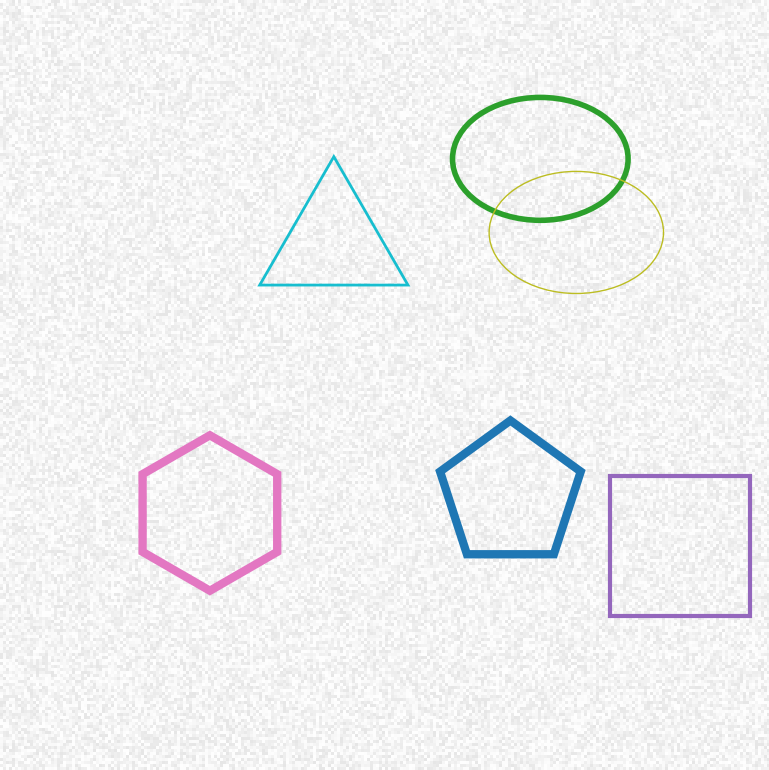[{"shape": "pentagon", "thickness": 3, "radius": 0.48, "center": [0.663, 0.358]}, {"shape": "oval", "thickness": 2, "radius": 0.57, "center": [0.702, 0.794]}, {"shape": "square", "thickness": 1.5, "radius": 0.45, "center": [0.883, 0.291]}, {"shape": "hexagon", "thickness": 3, "radius": 0.5, "center": [0.273, 0.334]}, {"shape": "oval", "thickness": 0.5, "radius": 0.57, "center": [0.748, 0.698]}, {"shape": "triangle", "thickness": 1, "radius": 0.56, "center": [0.434, 0.685]}]